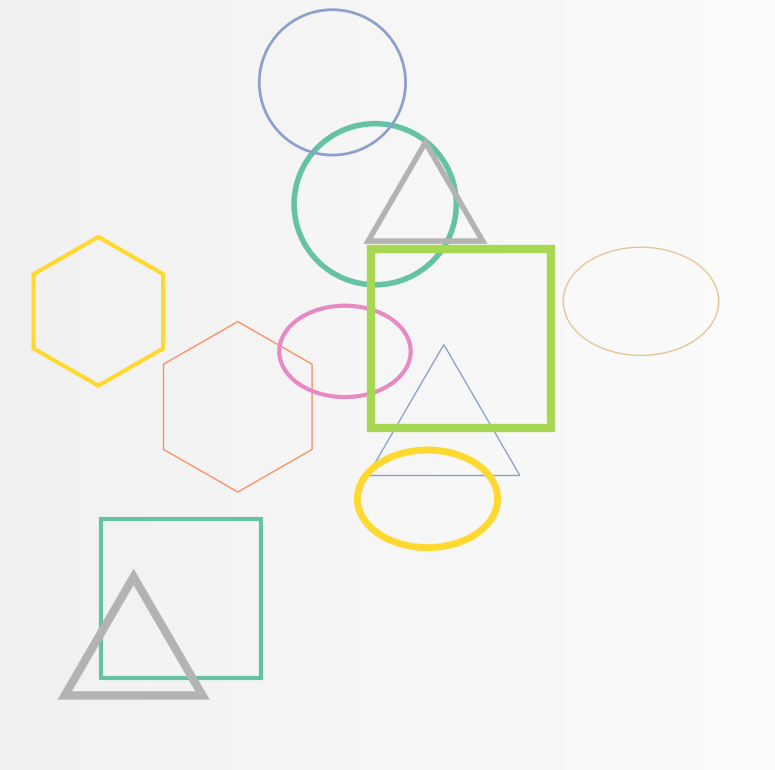[{"shape": "circle", "thickness": 2, "radius": 0.52, "center": [0.484, 0.735]}, {"shape": "square", "thickness": 1.5, "radius": 0.52, "center": [0.234, 0.222]}, {"shape": "hexagon", "thickness": 0.5, "radius": 0.55, "center": [0.307, 0.472]}, {"shape": "triangle", "thickness": 0.5, "radius": 0.57, "center": [0.573, 0.439]}, {"shape": "circle", "thickness": 1, "radius": 0.47, "center": [0.429, 0.893]}, {"shape": "oval", "thickness": 1.5, "radius": 0.42, "center": [0.445, 0.544]}, {"shape": "square", "thickness": 3, "radius": 0.58, "center": [0.595, 0.561]}, {"shape": "hexagon", "thickness": 1.5, "radius": 0.48, "center": [0.127, 0.596]}, {"shape": "oval", "thickness": 2.5, "radius": 0.45, "center": [0.552, 0.352]}, {"shape": "oval", "thickness": 0.5, "radius": 0.5, "center": [0.827, 0.609]}, {"shape": "triangle", "thickness": 3, "radius": 0.51, "center": [0.172, 0.148]}, {"shape": "triangle", "thickness": 2, "radius": 0.43, "center": [0.549, 0.73]}]